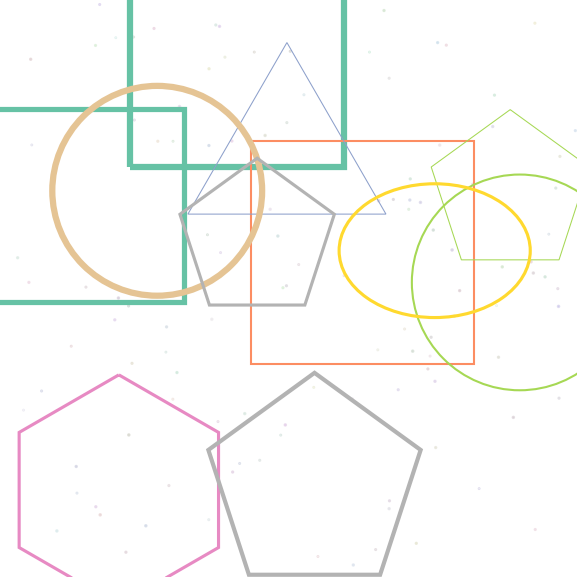[{"shape": "square", "thickness": 2.5, "radius": 0.84, "center": [0.151, 0.644]}, {"shape": "square", "thickness": 3, "radius": 0.93, "center": [0.41, 0.895]}, {"shape": "square", "thickness": 1, "radius": 0.97, "center": [0.627, 0.563]}, {"shape": "triangle", "thickness": 0.5, "radius": 0.99, "center": [0.497, 0.727]}, {"shape": "hexagon", "thickness": 1.5, "radius": 1.0, "center": [0.206, 0.151]}, {"shape": "circle", "thickness": 1, "radius": 0.93, "center": [0.9, 0.51]}, {"shape": "pentagon", "thickness": 0.5, "radius": 0.72, "center": [0.883, 0.666]}, {"shape": "oval", "thickness": 1.5, "radius": 0.83, "center": [0.753, 0.565]}, {"shape": "circle", "thickness": 3, "radius": 0.91, "center": [0.272, 0.669]}, {"shape": "pentagon", "thickness": 2, "radius": 0.97, "center": [0.545, 0.16]}, {"shape": "pentagon", "thickness": 1.5, "radius": 0.7, "center": [0.445, 0.585]}]